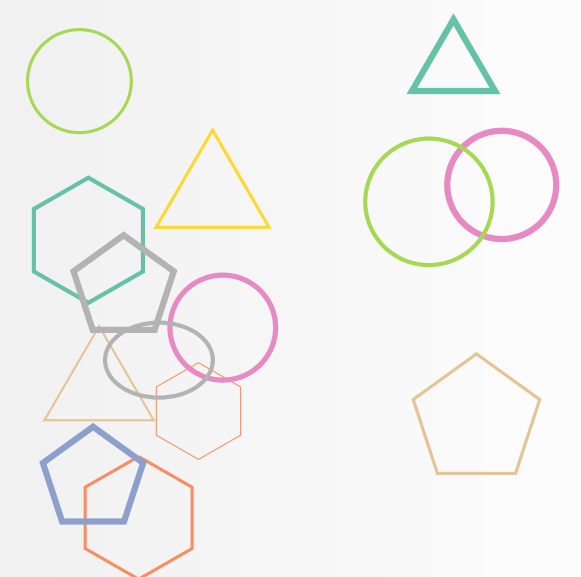[{"shape": "hexagon", "thickness": 2, "radius": 0.54, "center": [0.152, 0.583]}, {"shape": "triangle", "thickness": 3, "radius": 0.41, "center": [0.78, 0.883]}, {"shape": "hexagon", "thickness": 1.5, "radius": 0.53, "center": [0.238, 0.102]}, {"shape": "hexagon", "thickness": 0.5, "radius": 0.42, "center": [0.341, 0.287]}, {"shape": "pentagon", "thickness": 3, "radius": 0.45, "center": [0.16, 0.17]}, {"shape": "circle", "thickness": 2.5, "radius": 0.45, "center": [0.383, 0.432]}, {"shape": "circle", "thickness": 3, "radius": 0.47, "center": [0.863, 0.679]}, {"shape": "circle", "thickness": 2, "radius": 0.55, "center": [0.738, 0.65]}, {"shape": "circle", "thickness": 1.5, "radius": 0.45, "center": [0.137, 0.859]}, {"shape": "triangle", "thickness": 1.5, "radius": 0.56, "center": [0.366, 0.662]}, {"shape": "pentagon", "thickness": 1.5, "radius": 0.57, "center": [0.82, 0.272]}, {"shape": "triangle", "thickness": 1, "radius": 0.54, "center": [0.17, 0.326]}, {"shape": "pentagon", "thickness": 3, "radius": 0.45, "center": [0.213, 0.501]}, {"shape": "oval", "thickness": 2, "radius": 0.46, "center": [0.273, 0.376]}]